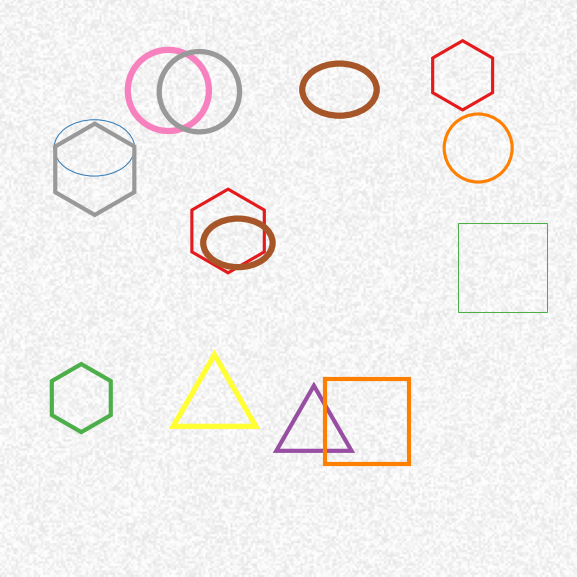[{"shape": "hexagon", "thickness": 1.5, "radius": 0.3, "center": [0.801, 0.869]}, {"shape": "hexagon", "thickness": 1.5, "radius": 0.36, "center": [0.395, 0.599]}, {"shape": "oval", "thickness": 0.5, "radius": 0.35, "center": [0.163, 0.743]}, {"shape": "square", "thickness": 0.5, "radius": 0.39, "center": [0.87, 0.535]}, {"shape": "hexagon", "thickness": 2, "radius": 0.29, "center": [0.141, 0.31]}, {"shape": "triangle", "thickness": 2, "radius": 0.38, "center": [0.544, 0.256]}, {"shape": "square", "thickness": 2, "radius": 0.37, "center": [0.636, 0.269]}, {"shape": "circle", "thickness": 1.5, "radius": 0.29, "center": [0.828, 0.743]}, {"shape": "triangle", "thickness": 2.5, "radius": 0.41, "center": [0.371, 0.302]}, {"shape": "oval", "thickness": 3, "radius": 0.32, "center": [0.588, 0.844]}, {"shape": "oval", "thickness": 3, "radius": 0.3, "center": [0.412, 0.579]}, {"shape": "circle", "thickness": 3, "radius": 0.35, "center": [0.292, 0.843]}, {"shape": "hexagon", "thickness": 2, "radius": 0.4, "center": [0.164, 0.706]}, {"shape": "circle", "thickness": 2.5, "radius": 0.35, "center": [0.345, 0.84]}]